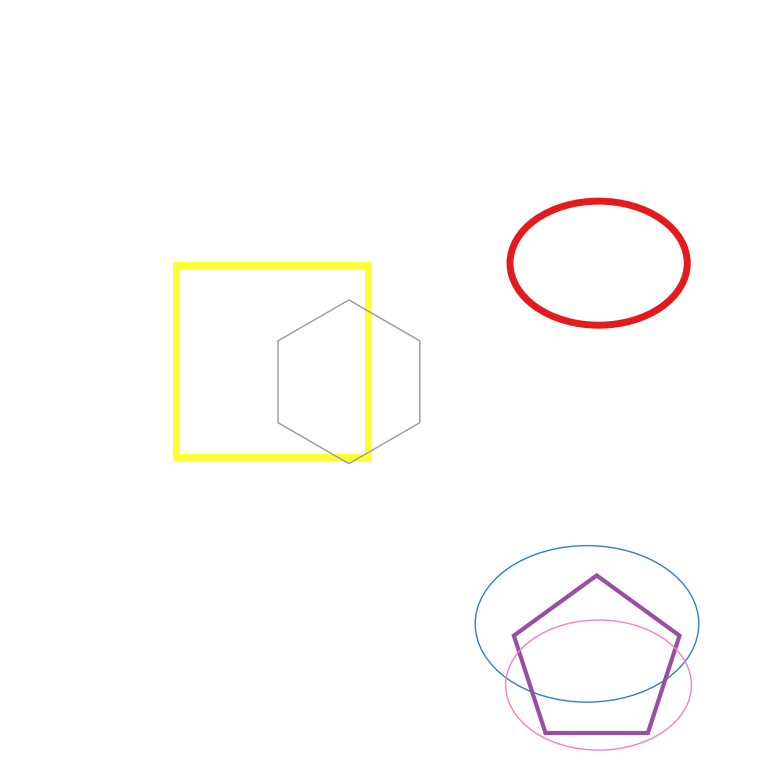[{"shape": "oval", "thickness": 2.5, "radius": 0.58, "center": [0.777, 0.658]}, {"shape": "oval", "thickness": 0.5, "radius": 0.73, "center": [0.762, 0.19]}, {"shape": "pentagon", "thickness": 1.5, "radius": 0.57, "center": [0.775, 0.14]}, {"shape": "square", "thickness": 2.5, "radius": 0.62, "center": [0.353, 0.531]}, {"shape": "oval", "thickness": 0.5, "radius": 0.6, "center": [0.777, 0.11]}, {"shape": "hexagon", "thickness": 0.5, "radius": 0.53, "center": [0.453, 0.504]}]